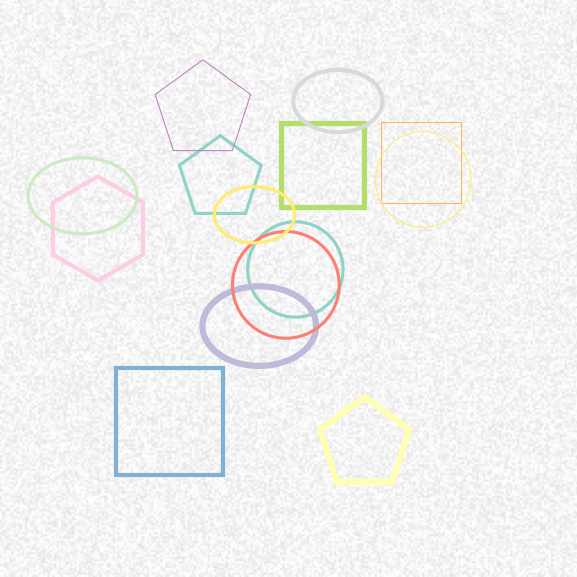[{"shape": "pentagon", "thickness": 1.5, "radius": 0.37, "center": [0.381, 0.69]}, {"shape": "circle", "thickness": 1.5, "radius": 0.41, "center": [0.511, 0.533]}, {"shape": "pentagon", "thickness": 3, "radius": 0.41, "center": [0.631, 0.23]}, {"shape": "oval", "thickness": 3, "radius": 0.49, "center": [0.449, 0.434]}, {"shape": "circle", "thickness": 1.5, "radius": 0.46, "center": [0.495, 0.506]}, {"shape": "square", "thickness": 2, "radius": 0.47, "center": [0.294, 0.269]}, {"shape": "square", "thickness": 0.5, "radius": 0.35, "center": [0.729, 0.718]}, {"shape": "square", "thickness": 2.5, "radius": 0.36, "center": [0.559, 0.714]}, {"shape": "hexagon", "thickness": 2, "radius": 0.45, "center": [0.17, 0.604]}, {"shape": "oval", "thickness": 2, "radius": 0.39, "center": [0.585, 0.824]}, {"shape": "pentagon", "thickness": 0.5, "radius": 0.43, "center": [0.351, 0.809]}, {"shape": "oval", "thickness": 1.5, "radius": 0.47, "center": [0.143, 0.66]}, {"shape": "circle", "thickness": 0.5, "radius": 0.41, "center": [0.733, 0.688]}, {"shape": "oval", "thickness": 1.5, "radius": 0.35, "center": [0.441, 0.627]}]